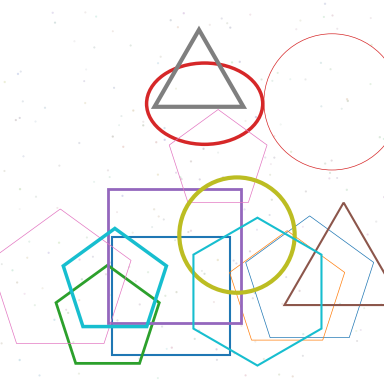[{"shape": "square", "thickness": 1.5, "radius": 0.77, "center": [0.444, 0.231]}, {"shape": "pentagon", "thickness": 0.5, "radius": 0.87, "center": [0.804, 0.264]}, {"shape": "pentagon", "thickness": 0.5, "radius": 0.79, "center": [0.746, 0.244]}, {"shape": "pentagon", "thickness": 2, "radius": 0.7, "center": [0.28, 0.17]}, {"shape": "oval", "thickness": 2.5, "radius": 0.75, "center": [0.532, 0.731]}, {"shape": "circle", "thickness": 0.5, "radius": 0.88, "center": [0.862, 0.735]}, {"shape": "square", "thickness": 2, "radius": 0.87, "center": [0.453, 0.335]}, {"shape": "triangle", "thickness": 1.5, "radius": 0.89, "center": [0.893, 0.296]}, {"shape": "pentagon", "thickness": 0.5, "radius": 0.97, "center": [0.157, 0.264]}, {"shape": "pentagon", "thickness": 0.5, "radius": 0.67, "center": [0.567, 0.582]}, {"shape": "triangle", "thickness": 3, "radius": 0.67, "center": [0.517, 0.789]}, {"shape": "circle", "thickness": 3, "radius": 0.75, "center": [0.616, 0.389]}, {"shape": "hexagon", "thickness": 1.5, "radius": 0.96, "center": [0.669, 0.243]}, {"shape": "pentagon", "thickness": 2.5, "radius": 0.7, "center": [0.298, 0.266]}]